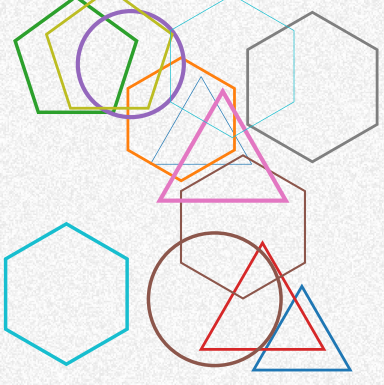[{"shape": "triangle", "thickness": 2, "radius": 0.72, "center": [0.784, 0.111]}, {"shape": "triangle", "thickness": 0.5, "radius": 0.76, "center": [0.522, 0.649]}, {"shape": "hexagon", "thickness": 2, "radius": 0.8, "center": [0.471, 0.69]}, {"shape": "pentagon", "thickness": 2.5, "radius": 0.83, "center": [0.197, 0.843]}, {"shape": "triangle", "thickness": 2, "radius": 0.92, "center": [0.682, 0.185]}, {"shape": "circle", "thickness": 3, "radius": 0.69, "center": [0.34, 0.833]}, {"shape": "hexagon", "thickness": 1.5, "radius": 0.93, "center": [0.631, 0.411]}, {"shape": "circle", "thickness": 2.5, "radius": 0.86, "center": [0.558, 0.223]}, {"shape": "triangle", "thickness": 3, "radius": 0.95, "center": [0.579, 0.573]}, {"shape": "hexagon", "thickness": 2, "radius": 0.97, "center": [0.811, 0.774]}, {"shape": "pentagon", "thickness": 2, "radius": 0.86, "center": [0.284, 0.858]}, {"shape": "hexagon", "thickness": 2.5, "radius": 0.91, "center": [0.172, 0.236]}, {"shape": "hexagon", "thickness": 0.5, "radius": 0.93, "center": [0.603, 0.828]}]